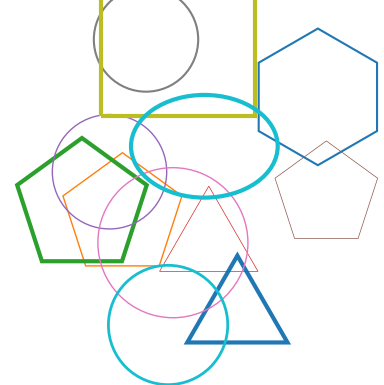[{"shape": "hexagon", "thickness": 1.5, "radius": 0.89, "center": [0.826, 0.748]}, {"shape": "triangle", "thickness": 3, "radius": 0.75, "center": [0.617, 0.186]}, {"shape": "pentagon", "thickness": 1, "radius": 0.81, "center": [0.318, 0.441]}, {"shape": "pentagon", "thickness": 3, "radius": 0.88, "center": [0.213, 0.465]}, {"shape": "triangle", "thickness": 0.5, "radius": 0.74, "center": [0.542, 0.369]}, {"shape": "circle", "thickness": 1, "radius": 0.74, "center": [0.284, 0.554]}, {"shape": "pentagon", "thickness": 0.5, "radius": 0.7, "center": [0.848, 0.494]}, {"shape": "circle", "thickness": 1, "radius": 0.97, "center": [0.449, 0.37]}, {"shape": "circle", "thickness": 1.5, "radius": 0.68, "center": [0.379, 0.897]}, {"shape": "square", "thickness": 3, "radius": 0.99, "center": [0.462, 0.898]}, {"shape": "oval", "thickness": 3, "radius": 0.95, "center": [0.531, 0.62]}, {"shape": "circle", "thickness": 2, "radius": 0.77, "center": [0.437, 0.156]}]